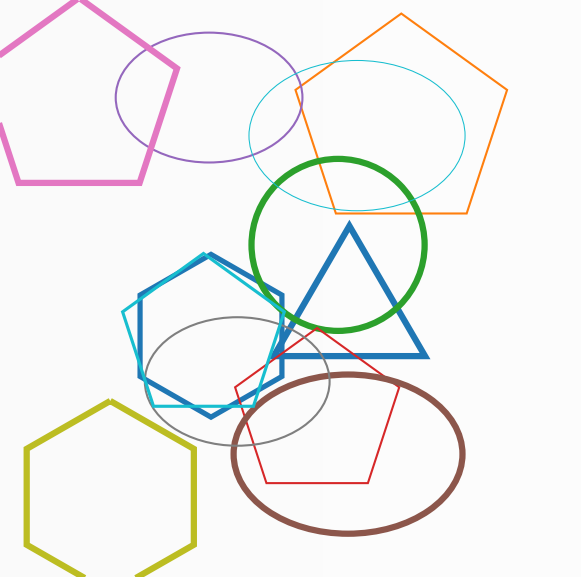[{"shape": "hexagon", "thickness": 2.5, "radius": 0.7, "center": [0.363, 0.418]}, {"shape": "triangle", "thickness": 3, "radius": 0.75, "center": [0.601, 0.458]}, {"shape": "pentagon", "thickness": 1, "radius": 0.96, "center": [0.69, 0.784]}, {"shape": "circle", "thickness": 3, "radius": 0.74, "center": [0.582, 0.575]}, {"shape": "pentagon", "thickness": 1, "radius": 0.74, "center": [0.546, 0.283]}, {"shape": "oval", "thickness": 1, "radius": 0.8, "center": [0.36, 0.83]}, {"shape": "oval", "thickness": 3, "radius": 0.98, "center": [0.599, 0.213]}, {"shape": "pentagon", "thickness": 3, "radius": 0.89, "center": [0.136, 0.826]}, {"shape": "oval", "thickness": 1, "radius": 0.79, "center": [0.408, 0.339]}, {"shape": "hexagon", "thickness": 3, "radius": 0.83, "center": [0.19, 0.139]}, {"shape": "pentagon", "thickness": 1.5, "radius": 0.73, "center": [0.35, 0.414]}, {"shape": "oval", "thickness": 0.5, "radius": 0.93, "center": [0.614, 0.764]}]